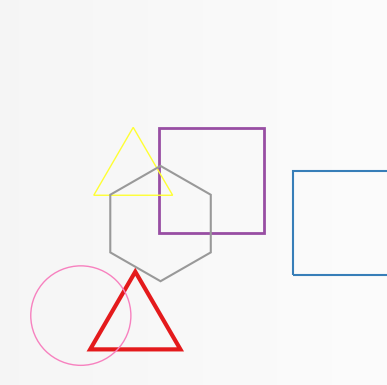[{"shape": "triangle", "thickness": 3, "radius": 0.67, "center": [0.349, 0.16]}, {"shape": "square", "thickness": 1.5, "radius": 0.68, "center": [0.89, 0.421]}, {"shape": "square", "thickness": 2, "radius": 0.68, "center": [0.547, 0.531]}, {"shape": "triangle", "thickness": 1, "radius": 0.59, "center": [0.344, 0.552]}, {"shape": "circle", "thickness": 1, "radius": 0.65, "center": [0.209, 0.18]}, {"shape": "hexagon", "thickness": 1.5, "radius": 0.75, "center": [0.414, 0.419]}]